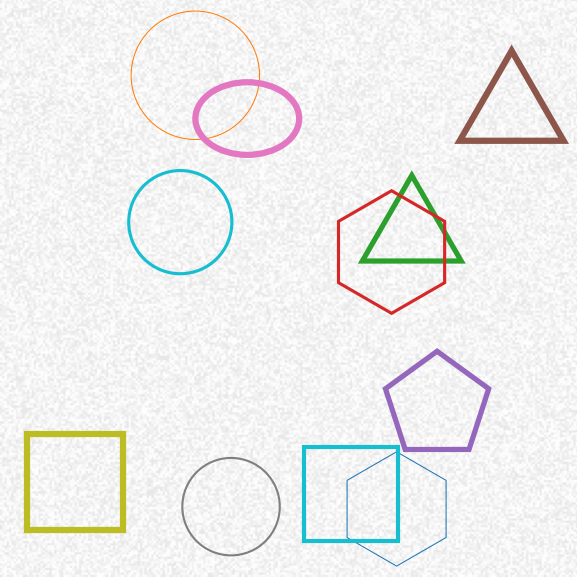[{"shape": "hexagon", "thickness": 0.5, "radius": 0.49, "center": [0.687, 0.118]}, {"shape": "circle", "thickness": 0.5, "radius": 0.56, "center": [0.338, 0.869]}, {"shape": "triangle", "thickness": 2.5, "radius": 0.49, "center": [0.713, 0.597]}, {"shape": "hexagon", "thickness": 1.5, "radius": 0.53, "center": [0.678, 0.563]}, {"shape": "pentagon", "thickness": 2.5, "radius": 0.47, "center": [0.757, 0.297]}, {"shape": "triangle", "thickness": 3, "radius": 0.52, "center": [0.886, 0.807]}, {"shape": "oval", "thickness": 3, "radius": 0.45, "center": [0.428, 0.794]}, {"shape": "circle", "thickness": 1, "radius": 0.42, "center": [0.4, 0.122]}, {"shape": "square", "thickness": 3, "radius": 0.42, "center": [0.13, 0.164]}, {"shape": "square", "thickness": 2, "radius": 0.41, "center": [0.608, 0.143]}, {"shape": "circle", "thickness": 1.5, "radius": 0.45, "center": [0.312, 0.614]}]